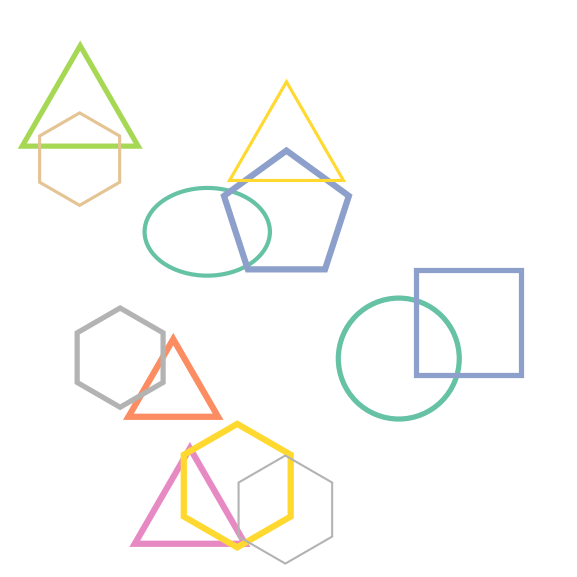[{"shape": "oval", "thickness": 2, "radius": 0.54, "center": [0.359, 0.598]}, {"shape": "circle", "thickness": 2.5, "radius": 0.52, "center": [0.691, 0.378]}, {"shape": "triangle", "thickness": 3, "radius": 0.45, "center": [0.3, 0.322]}, {"shape": "square", "thickness": 2.5, "radius": 0.46, "center": [0.811, 0.44]}, {"shape": "pentagon", "thickness": 3, "radius": 0.57, "center": [0.496, 0.625]}, {"shape": "triangle", "thickness": 3, "radius": 0.55, "center": [0.329, 0.113]}, {"shape": "triangle", "thickness": 2.5, "radius": 0.58, "center": [0.139, 0.804]}, {"shape": "triangle", "thickness": 1.5, "radius": 0.57, "center": [0.496, 0.744]}, {"shape": "hexagon", "thickness": 3, "radius": 0.53, "center": [0.411, 0.158]}, {"shape": "hexagon", "thickness": 1.5, "radius": 0.4, "center": [0.138, 0.724]}, {"shape": "hexagon", "thickness": 1, "radius": 0.47, "center": [0.494, 0.117]}, {"shape": "hexagon", "thickness": 2.5, "radius": 0.43, "center": [0.208, 0.38]}]